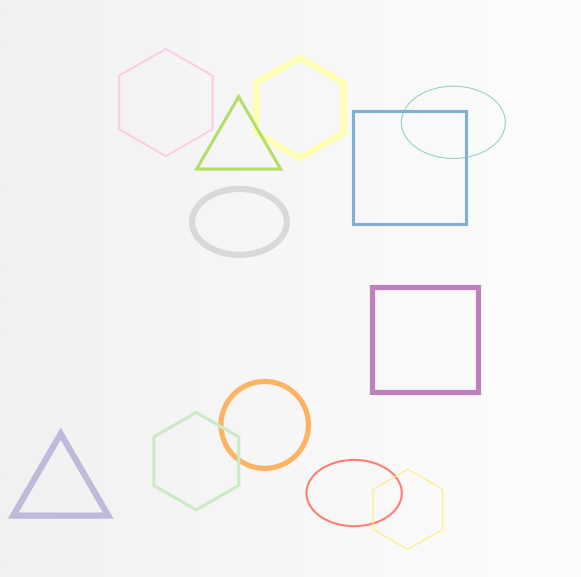[{"shape": "oval", "thickness": 0.5, "radius": 0.45, "center": [0.78, 0.787]}, {"shape": "hexagon", "thickness": 3, "radius": 0.43, "center": [0.516, 0.812]}, {"shape": "triangle", "thickness": 3, "radius": 0.47, "center": [0.104, 0.153]}, {"shape": "oval", "thickness": 1, "radius": 0.41, "center": [0.609, 0.145]}, {"shape": "square", "thickness": 1.5, "radius": 0.49, "center": [0.705, 0.709]}, {"shape": "circle", "thickness": 2.5, "radius": 0.38, "center": [0.455, 0.263]}, {"shape": "triangle", "thickness": 1.5, "radius": 0.42, "center": [0.411, 0.748]}, {"shape": "hexagon", "thickness": 1, "radius": 0.46, "center": [0.285, 0.822]}, {"shape": "oval", "thickness": 3, "radius": 0.41, "center": [0.412, 0.615]}, {"shape": "square", "thickness": 2.5, "radius": 0.45, "center": [0.731, 0.412]}, {"shape": "hexagon", "thickness": 1.5, "radius": 0.42, "center": [0.338, 0.201]}, {"shape": "hexagon", "thickness": 0.5, "radius": 0.35, "center": [0.702, 0.117]}]